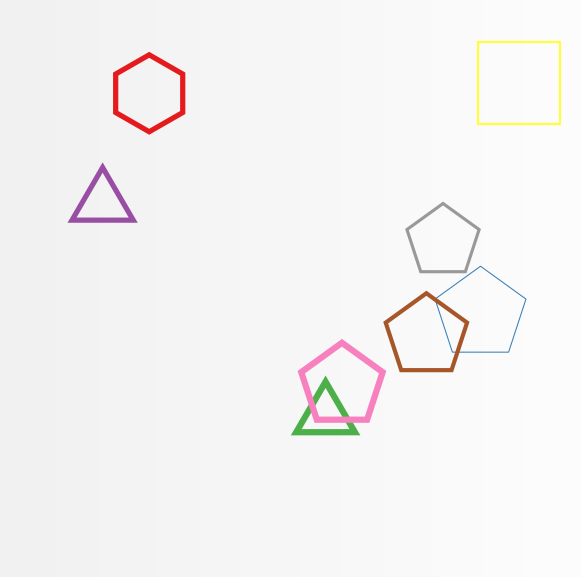[{"shape": "hexagon", "thickness": 2.5, "radius": 0.33, "center": [0.257, 0.838]}, {"shape": "pentagon", "thickness": 0.5, "radius": 0.41, "center": [0.827, 0.456]}, {"shape": "triangle", "thickness": 3, "radius": 0.29, "center": [0.56, 0.28]}, {"shape": "triangle", "thickness": 2.5, "radius": 0.3, "center": [0.177, 0.648]}, {"shape": "square", "thickness": 1, "radius": 0.36, "center": [0.893, 0.855]}, {"shape": "pentagon", "thickness": 2, "radius": 0.37, "center": [0.734, 0.418]}, {"shape": "pentagon", "thickness": 3, "radius": 0.37, "center": [0.588, 0.332]}, {"shape": "pentagon", "thickness": 1.5, "radius": 0.33, "center": [0.762, 0.581]}]